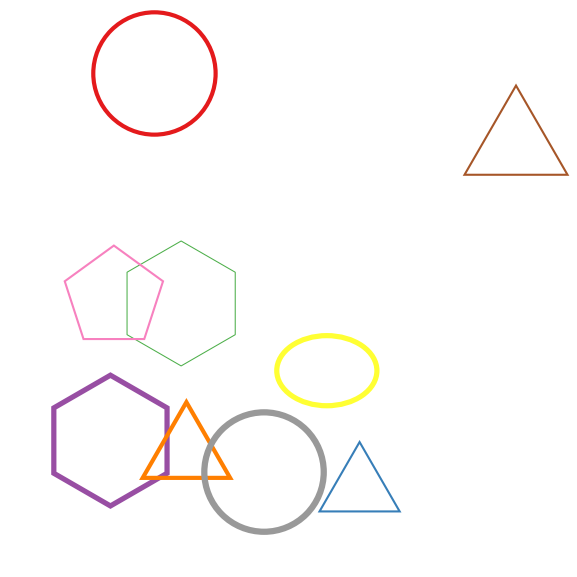[{"shape": "circle", "thickness": 2, "radius": 0.53, "center": [0.267, 0.872]}, {"shape": "triangle", "thickness": 1, "radius": 0.4, "center": [0.623, 0.154]}, {"shape": "hexagon", "thickness": 0.5, "radius": 0.54, "center": [0.314, 0.474]}, {"shape": "hexagon", "thickness": 2.5, "radius": 0.57, "center": [0.191, 0.236]}, {"shape": "triangle", "thickness": 2, "radius": 0.44, "center": [0.323, 0.215]}, {"shape": "oval", "thickness": 2.5, "radius": 0.43, "center": [0.566, 0.357]}, {"shape": "triangle", "thickness": 1, "radius": 0.51, "center": [0.894, 0.748]}, {"shape": "pentagon", "thickness": 1, "radius": 0.45, "center": [0.197, 0.484]}, {"shape": "circle", "thickness": 3, "radius": 0.52, "center": [0.457, 0.182]}]